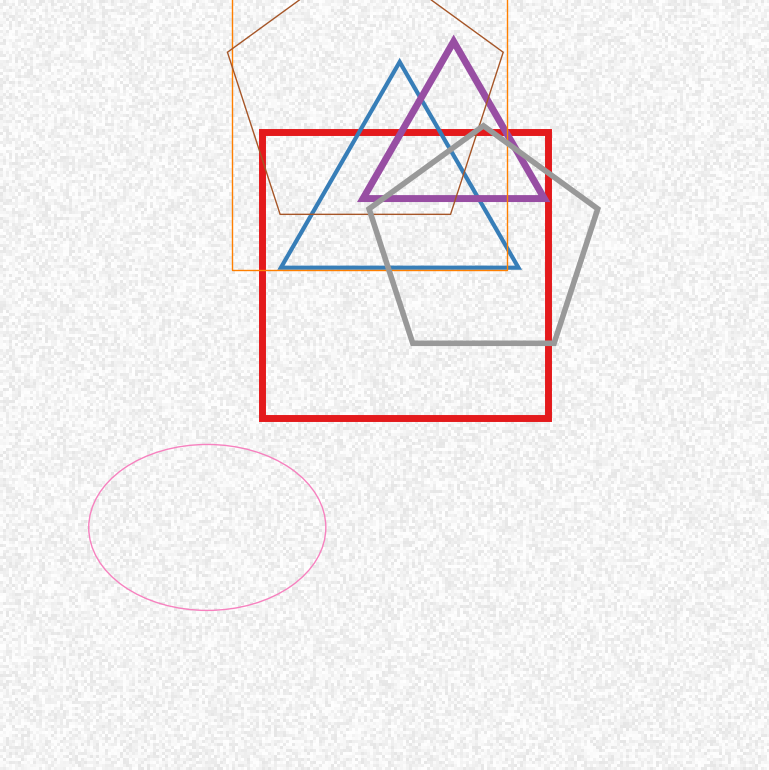[{"shape": "square", "thickness": 2.5, "radius": 0.93, "center": [0.526, 0.643]}, {"shape": "triangle", "thickness": 1.5, "radius": 0.89, "center": [0.519, 0.741]}, {"shape": "triangle", "thickness": 2.5, "radius": 0.68, "center": [0.589, 0.81]}, {"shape": "square", "thickness": 0.5, "radius": 0.89, "center": [0.48, 0.829]}, {"shape": "pentagon", "thickness": 0.5, "radius": 0.94, "center": [0.474, 0.874]}, {"shape": "oval", "thickness": 0.5, "radius": 0.77, "center": [0.269, 0.315]}, {"shape": "pentagon", "thickness": 2, "radius": 0.78, "center": [0.628, 0.681]}]